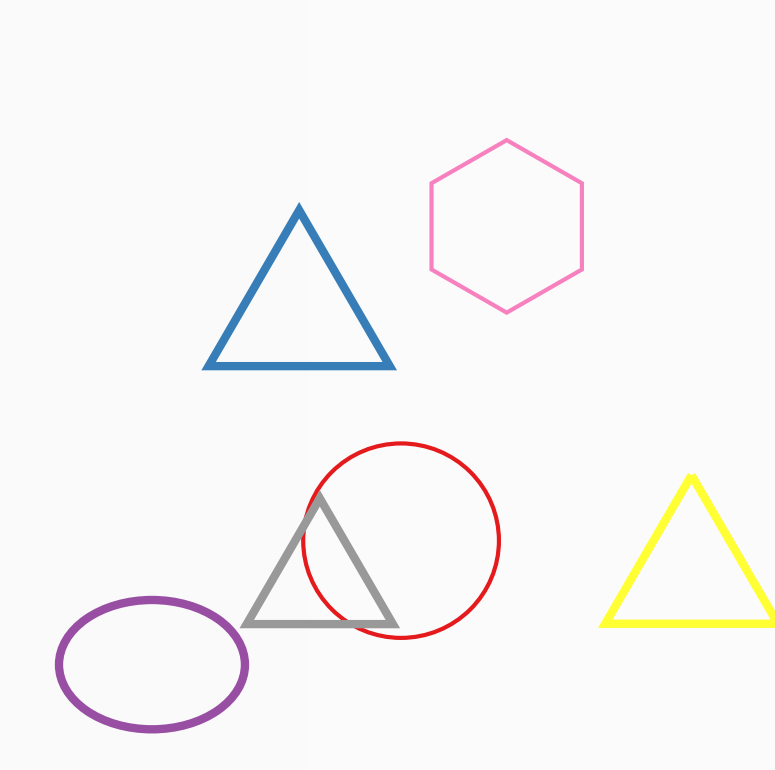[{"shape": "circle", "thickness": 1.5, "radius": 0.63, "center": [0.518, 0.298]}, {"shape": "triangle", "thickness": 3, "radius": 0.67, "center": [0.386, 0.592]}, {"shape": "oval", "thickness": 3, "radius": 0.6, "center": [0.196, 0.137]}, {"shape": "triangle", "thickness": 3, "radius": 0.64, "center": [0.892, 0.254]}, {"shape": "hexagon", "thickness": 1.5, "radius": 0.56, "center": [0.654, 0.706]}, {"shape": "triangle", "thickness": 3, "radius": 0.54, "center": [0.413, 0.244]}]